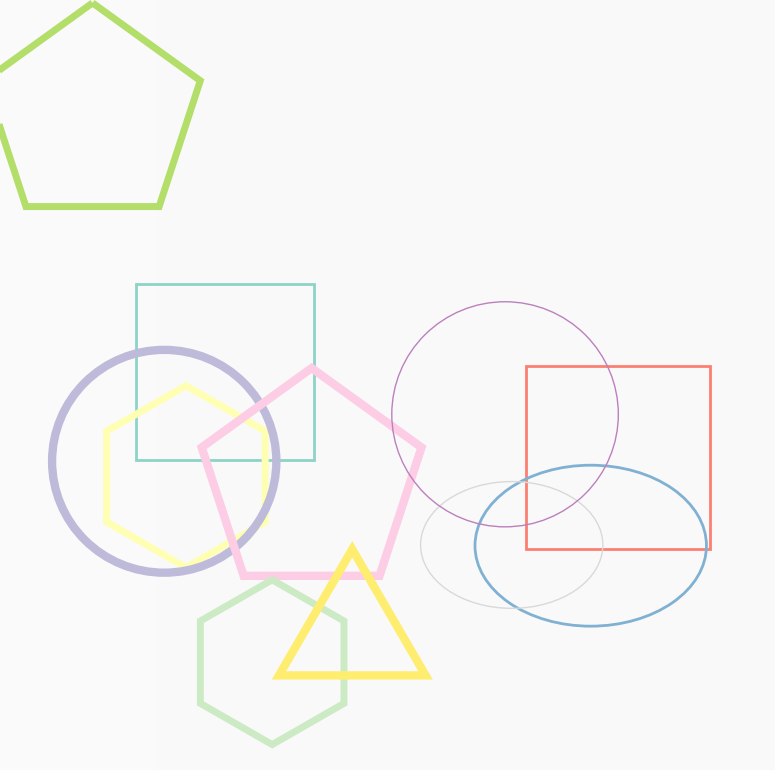[{"shape": "square", "thickness": 1, "radius": 0.57, "center": [0.29, 0.516]}, {"shape": "hexagon", "thickness": 2.5, "radius": 0.59, "center": [0.24, 0.381]}, {"shape": "circle", "thickness": 3, "radius": 0.72, "center": [0.212, 0.401]}, {"shape": "square", "thickness": 1, "radius": 0.59, "center": [0.798, 0.406]}, {"shape": "oval", "thickness": 1, "radius": 0.75, "center": [0.762, 0.291]}, {"shape": "pentagon", "thickness": 2.5, "radius": 0.73, "center": [0.119, 0.85]}, {"shape": "pentagon", "thickness": 3, "radius": 0.75, "center": [0.402, 0.373]}, {"shape": "oval", "thickness": 0.5, "radius": 0.59, "center": [0.66, 0.292]}, {"shape": "circle", "thickness": 0.5, "radius": 0.73, "center": [0.652, 0.462]}, {"shape": "hexagon", "thickness": 2.5, "radius": 0.53, "center": [0.351, 0.14]}, {"shape": "triangle", "thickness": 3, "radius": 0.55, "center": [0.455, 0.177]}]